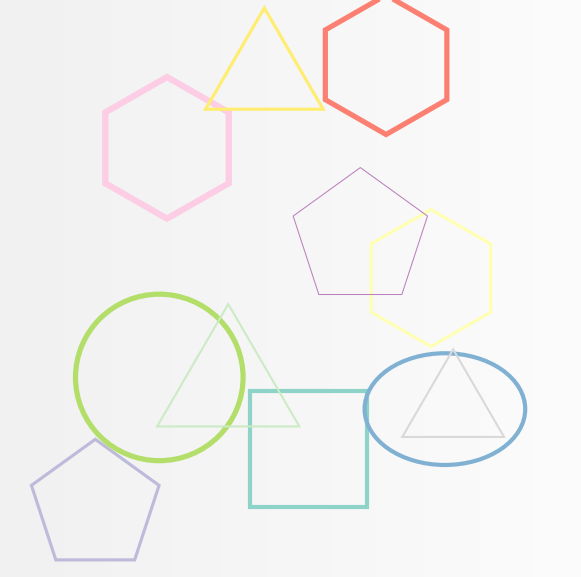[{"shape": "square", "thickness": 2, "radius": 0.5, "center": [0.531, 0.222]}, {"shape": "hexagon", "thickness": 1.5, "radius": 0.59, "center": [0.741, 0.518]}, {"shape": "pentagon", "thickness": 1.5, "radius": 0.58, "center": [0.164, 0.123]}, {"shape": "hexagon", "thickness": 2.5, "radius": 0.6, "center": [0.664, 0.887]}, {"shape": "oval", "thickness": 2, "radius": 0.69, "center": [0.765, 0.291]}, {"shape": "circle", "thickness": 2.5, "radius": 0.72, "center": [0.274, 0.346]}, {"shape": "hexagon", "thickness": 3, "radius": 0.61, "center": [0.287, 0.743]}, {"shape": "triangle", "thickness": 1, "radius": 0.51, "center": [0.78, 0.293]}, {"shape": "pentagon", "thickness": 0.5, "radius": 0.61, "center": [0.62, 0.587]}, {"shape": "triangle", "thickness": 1, "radius": 0.71, "center": [0.393, 0.331]}, {"shape": "triangle", "thickness": 1.5, "radius": 0.58, "center": [0.455, 0.868]}]